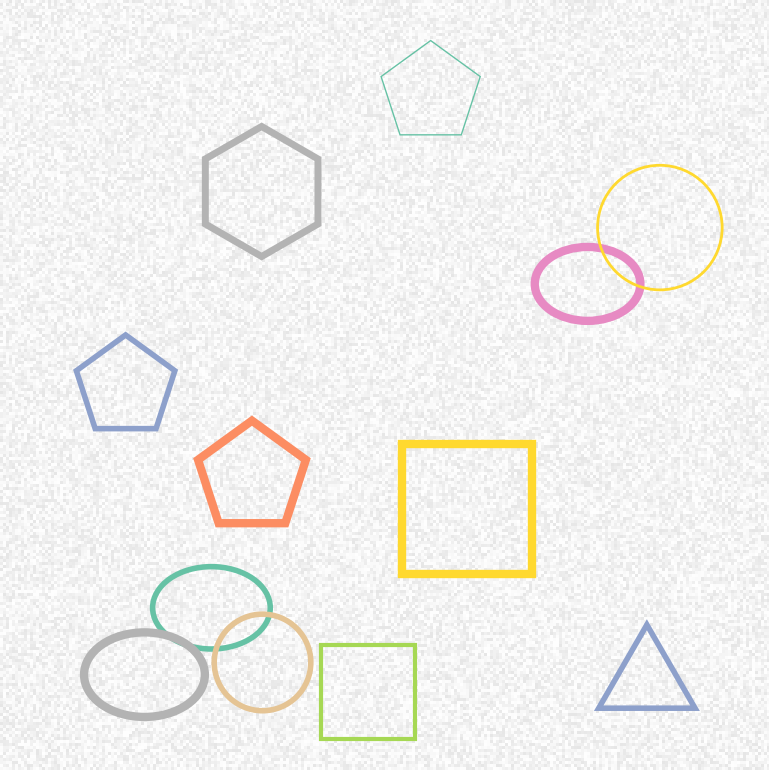[{"shape": "oval", "thickness": 2, "radius": 0.38, "center": [0.275, 0.211]}, {"shape": "pentagon", "thickness": 0.5, "radius": 0.34, "center": [0.559, 0.88]}, {"shape": "pentagon", "thickness": 3, "radius": 0.37, "center": [0.327, 0.38]}, {"shape": "pentagon", "thickness": 2, "radius": 0.34, "center": [0.163, 0.498]}, {"shape": "triangle", "thickness": 2, "radius": 0.36, "center": [0.84, 0.116]}, {"shape": "oval", "thickness": 3, "radius": 0.34, "center": [0.763, 0.631]}, {"shape": "square", "thickness": 1.5, "radius": 0.31, "center": [0.478, 0.101]}, {"shape": "circle", "thickness": 1, "radius": 0.4, "center": [0.857, 0.704]}, {"shape": "square", "thickness": 3, "radius": 0.42, "center": [0.607, 0.339]}, {"shape": "circle", "thickness": 2, "radius": 0.31, "center": [0.341, 0.14]}, {"shape": "oval", "thickness": 3, "radius": 0.39, "center": [0.188, 0.124]}, {"shape": "hexagon", "thickness": 2.5, "radius": 0.42, "center": [0.34, 0.751]}]